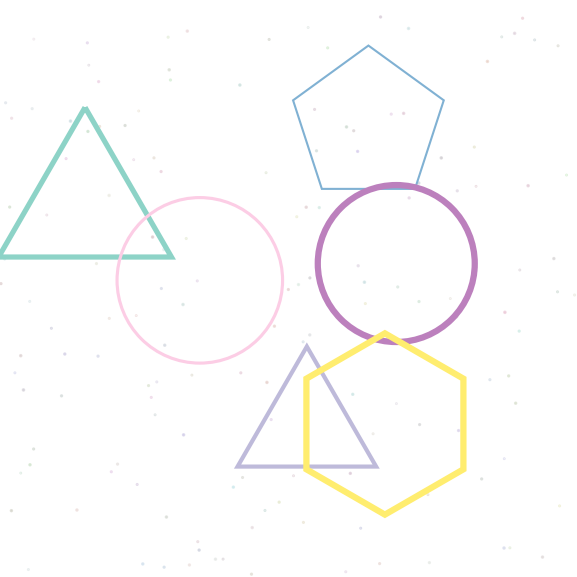[{"shape": "triangle", "thickness": 2.5, "radius": 0.86, "center": [0.147, 0.64]}, {"shape": "triangle", "thickness": 2, "radius": 0.69, "center": [0.531, 0.26]}, {"shape": "pentagon", "thickness": 1, "radius": 0.69, "center": [0.638, 0.783]}, {"shape": "circle", "thickness": 1.5, "radius": 0.72, "center": [0.346, 0.514]}, {"shape": "circle", "thickness": 3, "radius": 0.68, "center": [0.686, 0.543]}, {"shape": "hexagon", "thickness": 3, "radius": 0.78, "center": [0.667, 0.265]}]